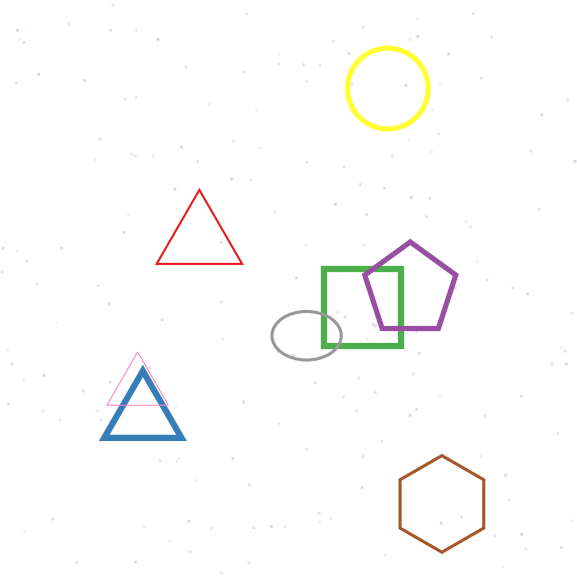[{"shape": "triangle", "thickness": 1, "radius": 0.43, "center": [0.345, 0.585]}, {"shape": "triangle", "thickness": 3, "radius": 0.39, "center": [0.247, 0.28]}, {"shape": "square", "thickness": 3, "radius": 0.33, "center": [0.627, 0.466]}, {"shape": "pentagon", "thickness": 2.5, "radius": 0.41, "center": [0.71, 0.497]}, {"shape": "circle", "thickness": 2.5, "radius": 0.35, "center": [0.672, 0.846]}, {"shape": "hexagon", "thickness": 1.5, "radius": 0.42, "center": [0.765, 0.127]}, {"shape": "triangle", "thickness": 0.5, "radius": 0.31, "center": [0.238, 0.328]}, {"shape": "oval", "thickness": 1.5, "radius": 0.3, "center": [0.531, 0.418]}]